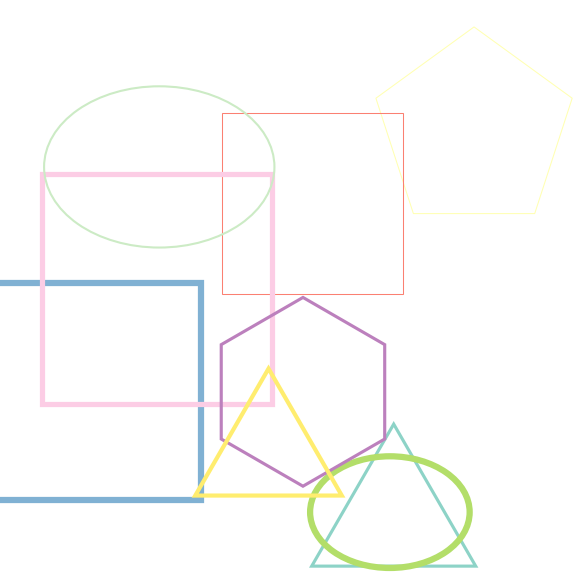[{"shape": "triangle", "thickness": 1.5, "radius": 0.82, "center": [0.682, 0.101]}, {"shape": "pentagon", "thickness": 0.5, "radius": 0.89, "center": [0.821, 0.774]}, {"shape": "square", "thickness": 0.5, "radius": 0.78, "center": [0.541, 0.647]}, {"shape": "square", "thickness": 3, "radius": 0.94, "center": [0.161, 0.321]}, {"shape": "oval", "thickness": 3, "radius": 0.69, "center": [0.675, 0.112]}, {"shape": "square", "thickness": 2.5, "radius": 0.99, "center": [0.272, 0.499]}, {"shape": "hexagon", "thickness": 1.5, "radius": 0.82, "center": [0.525, 0.321]}, {"shape": "oval", "thickness": 1, "radius": 1.0, "center": [0.276, 0.71]}, {"shape": "triangle", "thickness": 2, "radius": 0.73, "center": [0.465, 0.214]}]